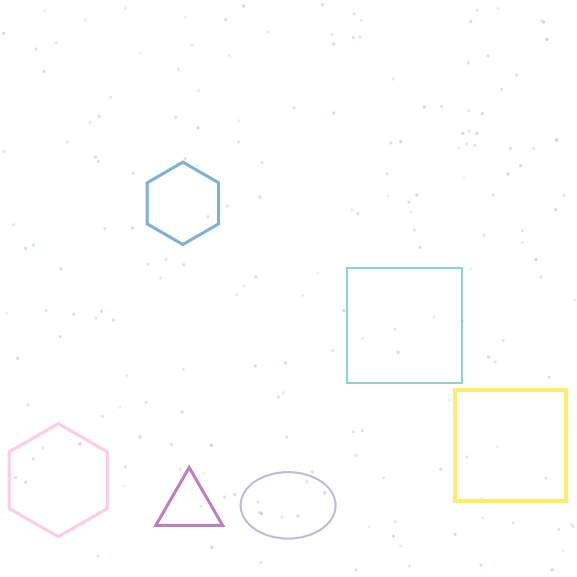[{"shape": "square", "thickness": 1, "radius": 0.5, "center": [0.7, 0.436]}, {"shape": "oval", "thickness": 1, "radius": 0.41, "center": [0.499, 0.124]}, {"shape": "hexagon", "thickness": 1.5, "radius": 0.36, "center": [0.317, 0.647]}, {"shape": "hexagon", "thickness": 1.5, "radius": 0.49, "center": [0.101, 0.168]}, {"shape": "triangle", "thickness": 1.5, "radius": 0.33, "center": [0.328, 0.123]}, {"shape": "square", "thickness": 2, "radius": 0.48, "center": [0.885, 0.228]}]